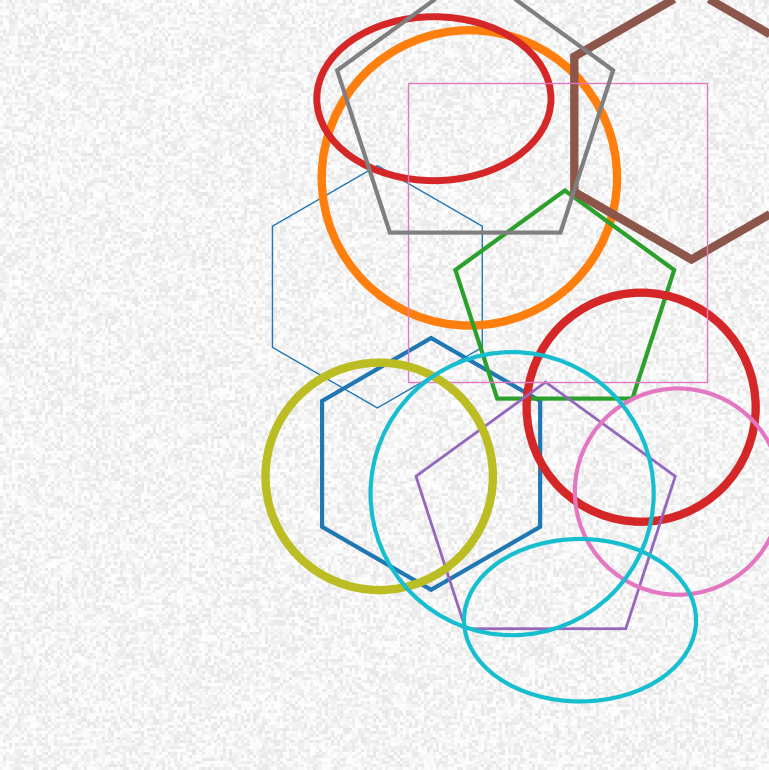[{"shape": "hexagon", "thickness": 0.5, "radius": 0.79, "center": [0.49, 0.628]}, {"shape": "hexagon", "thickness": 1.5, "radius": 0.82, "center": [0.56, 0.398]}, {"shape": "circle", "thickness": 3, "radius": 0.96, "center": [0.61, 0.769]}, {"shape": "pentagon", "thickness": 1.5, "radius": 0.75, "center": [0.733, 0.603]}, {"shape": "oval", "thickness": 2.5, "radius": 0.76, "center": [0.563, 0.872]}, {"shape": "circle", "thickness": 3, "radius": 0.74, "center": [0.833, 0.471]}, {"shape": "pentagon", "thickness": 1, "radius": 0.89, "center": [0.709, 0.327]}, {"shape": "hexagon", "thickness": 3, "radius": 0.88, "center": [0.898, 0.839]}, {"shape": "circle", "thickness": 1.5, "radius": 0.67, "center": [0.881, 0.362]}, {"shape": "square", "thickness": 0.5, "radius": 0.97, "center": [0.724, 0.698]}, {"shape": "pentagon", "thickness": 1.5, "radius": 0.94, "center": [0.617, 0.85]}, {"shape": "circle", "thickness": 3, "radius": 0.74, "center": [0.492, 0.381]}, {"shape": "oval", "thickness": 1.5, "radius": 0.75, "center": [0.753, 0.195]}, {"shape": "circle", "thickness": 1.5, "radius": 0.92, "center": [0.665, 0.359]}]